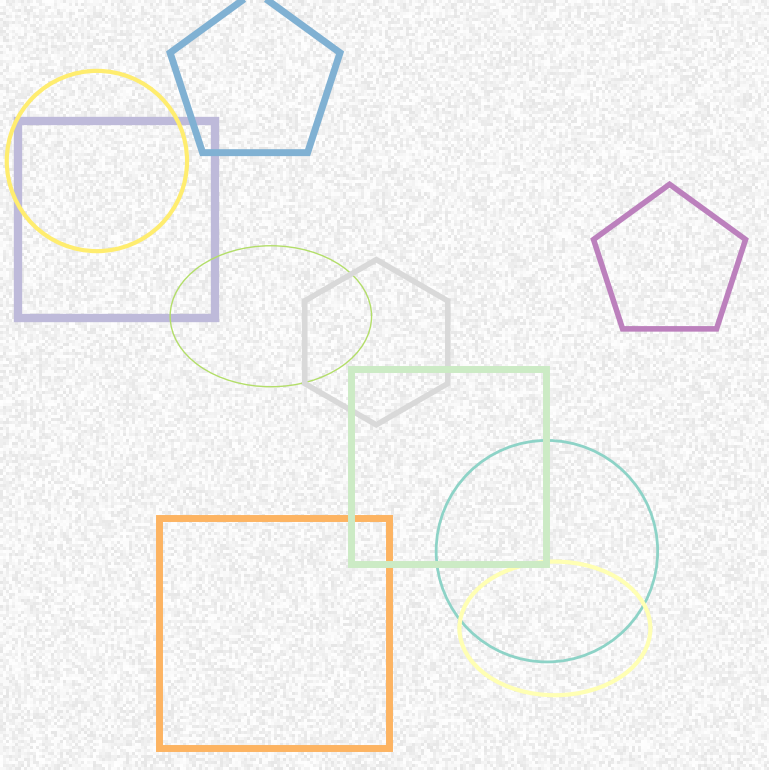[{"shape": "circle", "thickness": 1, "radius": 0.72, "center": [0.71, 0.284]}, {"shape": "oval", "thickness": 1.5, "radius": 0.62, "center": [0.721, 0.184]}, {"shape": "square", "thickness": 3, "radius": 0.64, "center": [0.151, 0.714]}, {"shape": "pentagon", "thickness": 2.5, "radius": 0.58, "center": [0.331, 0.896]}, {"shape": "square", "thickness": 2.5, "radius": 0.75, "center": [0.356, 0.178]}, {"shape": "oval", "thickness": 0.5, "radius": 0.65, "center": [0.352, 0.589]}, {"shape": "hexagon", "thickness": 2, "radius": 0.54, "center": [0.489, 0.556]}, {"shape": "pentagon", "thickness": 2, "radius": 0.52, "center": [0.87, 0.657]}, {"shape": "square", "thickness": 2.5, "radius": 0.63, "center": [0.582, 0.394]}, {"shape": "circle", "thickness": 1.5, "radius": 0.59, "center": [0.126, 0.791]}]